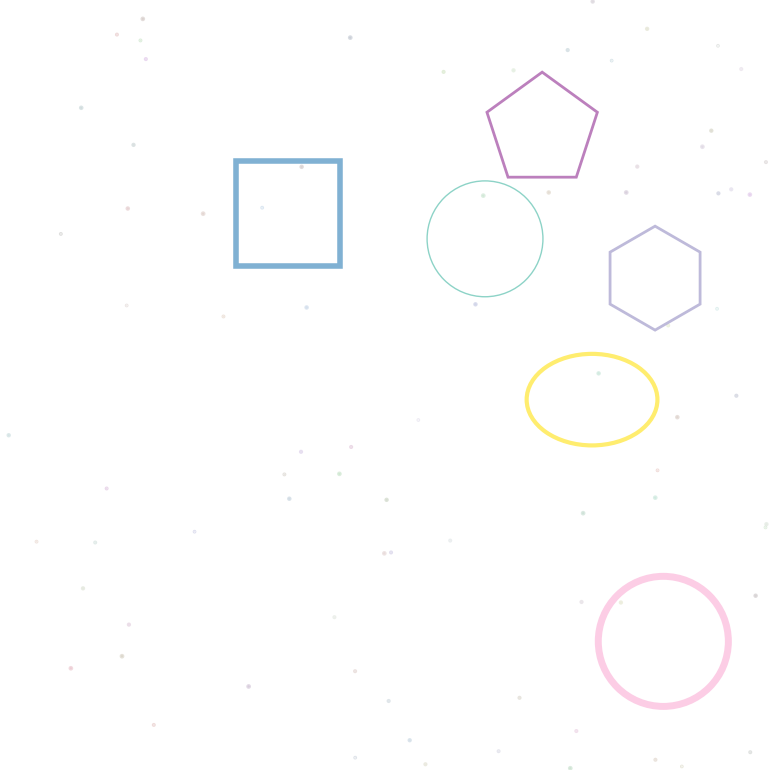[{"shape": "circle", "thickness": 0.5, "radius": 0.38, "center": [0.63, 0.69]}, {"shape": "hexagon", "thickness": 1, "radius": 0.34, "center": [0.851, 0.639]}, {"shape": "square", "thickness": 2, "radius": 0.34, "center": [0.374, 0.723]}, {"shape": "circle", "thickness": 2.5, "radius": 0.42, "center": [0.861, 0.167]}, {"shape": "pentagon", "thickness": 1, "radius": 0.38, "center": [0.704, 0.831]}, {"shape": "oval", "thickness": 1.5, "radius": 0.42, "center": [0.769, 0.481]}]